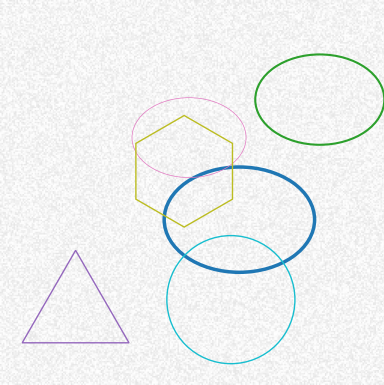[{"shape": "oval", "thickness": 2.5, "radius": 0.98, "center": [0.622, 0.429]}, {"shape": "oval", "thickness": 1.5, "radius": 0.84, "center": [0.831, 0.741]}, {"shape": "triangle", "thickness": 1, "radius": 0.8, "center": [0.196, 0.19]}, {"shape": "oval", "thickness": 0.5, "radius": 0.74, "center": [0.491, 0.643]}, {"shape": "hexagon", "thickness": 1, "radius": 0.72, "center": [0.478, 0.555]}, {"shape": "circle", "thickness": 1, "radius": 0.83, "center": [0.6, 0.222]}]